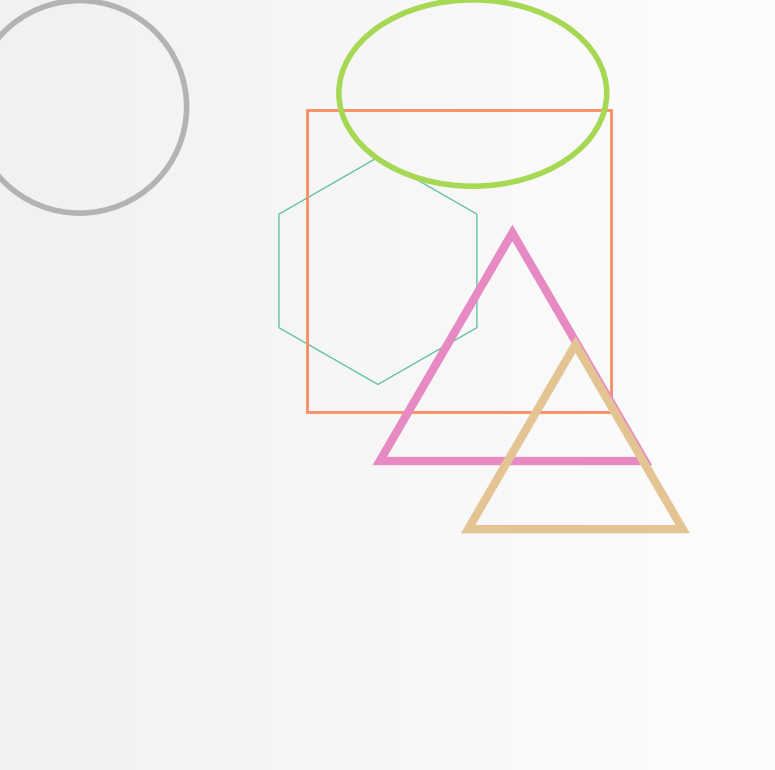[{"shape": "hexagon", "thickness": 0.5, "radius": 0.74, "center": [0.488, 0.648]}, {"shape": "square", "thickness": 1, "radius": 0.98, "center": [0.592, 0.661]}, {"shape": "triangle", "thickness": 3, "radius": 0.99, "center": [0.661, 0.5]}, {"shape": "oval", "thickness": 2, "radius": 0.86, "center": [0.61, 0.879]}, {"shape": "triangle", "thickness": 3, "radius": 0.8, "center": [0.742, 0.393]}, {"shape": "circle", "thickness": 2, "radius": 0.69, "center": [0.103, 0.861]}]